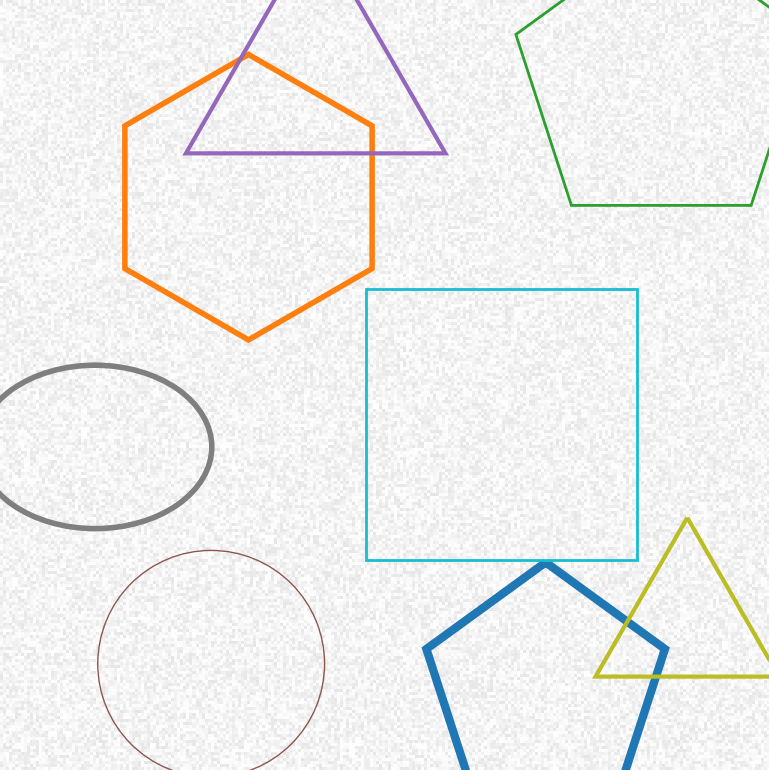[{"shape": "pentagon", "thickness": 3, "radius": 0.81, "center": [0.709, 0.107]}, {"shape": "hexagon", "thickness": 2, "radius": 0.93, "center": [0.323, 0.744]}, {"shape": "pentagon", "thickness": 1, "radius": 0.99, "center": [0.859, 0.894]}, {"shape": "triangle", "thickness": 1.5, "radius": 0.97, "center": [0.41, 0.898]}, {"shape": "circle", "thickness": 0.5, "radius": 0.74, "center": [0.274, 0.138]}, {"shape": "oval", "thickness": 2, "radius": 0.76, "center": [0.123, 0.42]}, {"shape": "triangle", "thickness": 1.5, "radius": 0.69, "center": [0.893, 0.19]}, {"shape": "square", "thickness": 1, "radius": 0.88, "center": [0.651, 0.449]}]